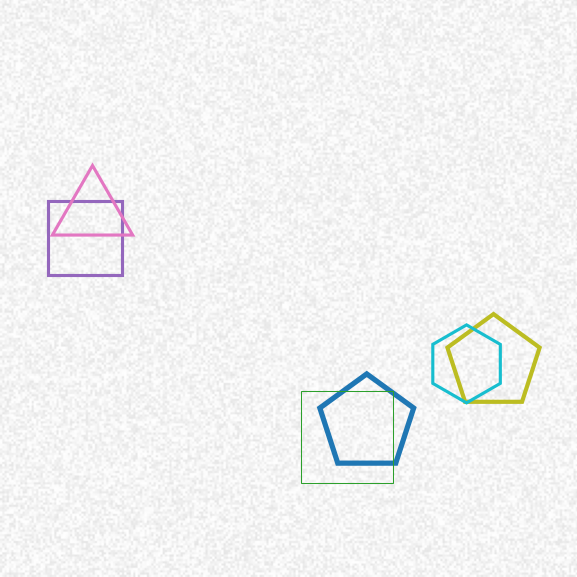[{"shape": "pentagon", "thickness": 2.5, "radius": 0.43, "center": [0.635, 0.266]}, {"shape": "square", "thickness": 0.5, "radius": 0.4, "center": [0.602, 0.242]}, {"shape": "square", "thickness": 1.5, "radius": 0.32, "center": [0.147, 0.587]}, {"shape": "triangle", "thickness": 1.5, "radius": 0.4, "center": [0.16, 0.632]}, {"shape": "pentagon", "thickness": 2, "radius": 0.42, "center": [0.855, 0.371]}, {"shape": "hexagon", "thickness": 1.5, "radius": 0.34, "center": [0.808, 0.369]}]